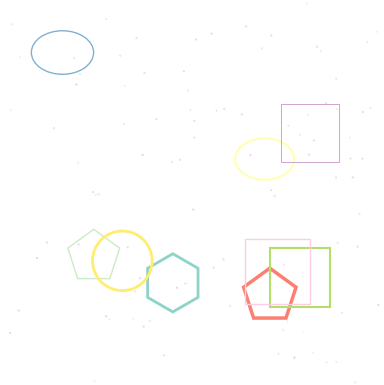[{"shape": "hexagon", "thickness": 2, "radius": 0.38, "center": [0.449, 0.265]}, {"shape": "oval", "thickness": 1.5, "radius": 0.38, "center": [0.687, 0.587]}, {"shape": "pentagon", "thickness": 2.5, "radius": 0.36, "center": [0.701, 0.232]}, {"shape": "oval", "thickness": 1, "radius": 0.4, "center": [0.162, 0.864]}, {"shape": "square", "thickness": 1.5, "radius": 0.38, "center": [0.779, 0.28]}, {"shape": "square", "thickness": 1, "radius": 0.42, "center": [0.722, 0.295]}, {"shape": "square", "thickness": 0.5, "radius": 0.38, "center": [0.804, 0.654]}, {"shape": "pentagon", "thickness": 1, "radius": 0.35, "center": [0.243, 0.334]}, {"shape": "circle", "thickness": 2, "radius": 0.39, "center": [0.318, 0.323]}]